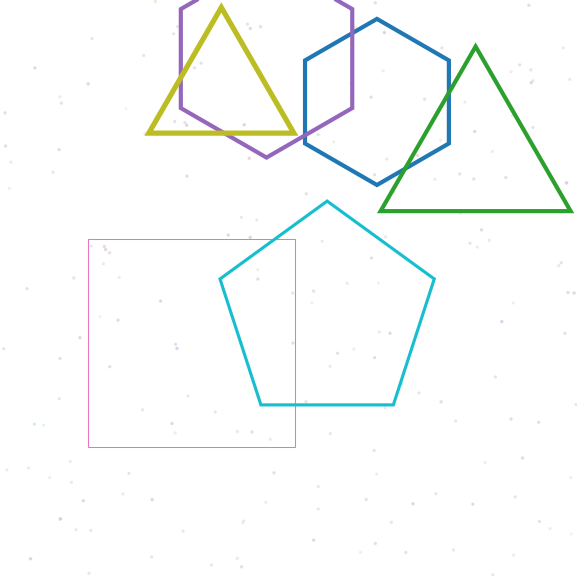[{"shape": "hexagon", "thickness": 2, "radius": 0.72, "center": [0.653, 0.823]}, {"shape": "triangle", "thickness": 2, "radius": 0.95, "center": [0.824, 0.729]}, {"shape": "hexagon", "thickness": 2, "radius": 0.86, "center": [0.462, 0.898]}, {"shape": "square", "thickness": 0.5, "radius": 0.9, "center": [0.331, 0.405]}, {"shape": "triangle", "thickness": 2.5, "radius": 0.73, "center": [0.383, 0.841]}, {"shape": "pentagon", "thickness": 1.5, "radius": 0.98, "center": [0.566, 0.456]}]